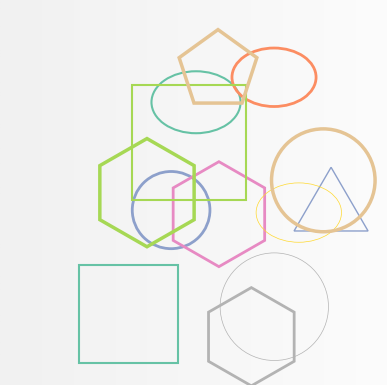[{"shape": "square", "thickness": 1.5, "radius": 0.64, "center": [0.332, 0.184]}, {"shape": "oval", "thickness": 1.5, "radius": 0.57, "center": [0.506, 0.734]}, {"shape": "oval", "thickness": 2, "radius": 0.54, "center": [0.707, 0.799]}, {"shape": "triangle", "thickness": 1, "radius": 0.55, "center": [0.854, 0.455]}, {"shape": "circle", "thickness": 2, "radius": 0.5, "center": [0.442, 0.454]}, {"shape": "hexagon", "thickness": 2, "radius": 0.68, "center": [0.565, 0.444]}, {"shape": "square", "thickness": 1.5, "radius": 0.74, "center": [0.488, 0.63]}, {"shape": "hexagon", "thickness": 2.5, "radius": 0.7, "center": [0.379, 0.5]}, {"shape": "oval", "thickness": 0.5, "radius": 0.55, "center": [0.771, 0.448]}, {"shape": "circle", "thickness": 2.5, "radius": 0.67, "center": [0.834, 0.532]}, {"shape": "pentagon", "thickness": 2.5, "radius": 0.53, "center": [0.563, 0.818]}, {"shape": "circle", "thickness": 0.5, "radius": 0.7, "center": [0.708, 0.203]}, {"shape": "hexagon", "thickness": 2, "radius": 0.64, "center": [0.649, 0.125]}]